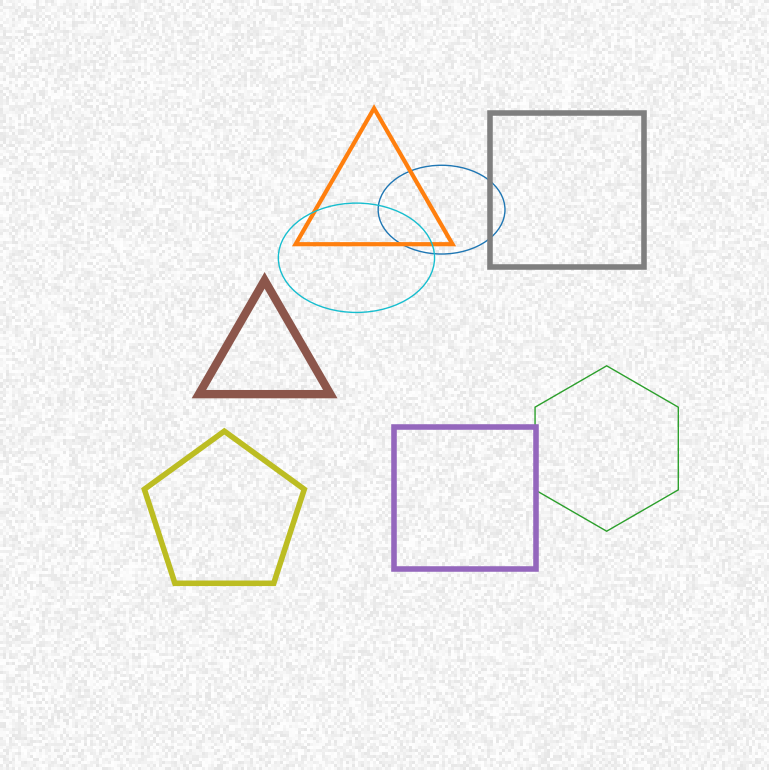[{"shape": "oval", "thickness": 0.5, "radius": 0.41, "center": [0.573, 0.728]}, {"shape": "triangle", "thickness": 1.5, "radius": 0.59, "center": [0.486, 0.742]}, {"shape": "hexagon", "thickness": 0.5, "radius": 0.54, "center": [0.788, 0.418]}, {"shape": "square", "thickness": 2, "radius": 0.46, "center": [0.604, 0.353]}, {"shape": "triangle", "thickness": 3, "radius": 0.49, "center": [0.344, 0.537]}, {"shape": "square", "thickness": 2, "radius": 0.5, "center": [0.736, 0.753]}, {"shape": "pentagon", "thickness": 2, "radius": 0.55, "center": [0.291, 0.331]}, {"shape": "oval", "thickness": 0.5, "radius": 0.51, "center": [0.463, 0.665]}]